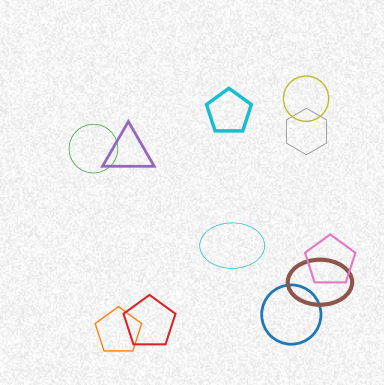[{"shape": "circle", "thickness": 2, "radius": 0.39, "center": [0.757, 0.183]}, {"shape": "pentagon", "thickness": 1, "radius": 0.32, "center": [0.308, 0.14]}, {"shape": "circle", "thickness": 0.5, "radius": 0.32, "center": [0.243, 0.614]}, {"shape": "pentagon", "thickness": 1.5, "radius": 0.35, "center": [0.388, 0.163]}, {"shape": "triangle", "thickness": 2, "radius": 0.39, "center": [0.333, 0.607]}, {"shape": "oval", "thickness": 3, "radius": 0.42, "center": [0.831, 0.267]}, {"shape": "pentagon", "thickness": 1.5, "radius": 0.34, "center": [0.858, 0.322]}, {"shape": "hexagon", "thickness": 0.5, "radius": 0.3, "center": [0.796, 0.658]}, {"shape": "circle", "thickness": 1, "radius": 0.29, "center": [0.795, 0.744]}, {"shape": "pentagon", "thickness": 2.5, "radius": 0.31, "center": [0.595, 0.71]}, {"shape": "oval", "thickness": 0.5, "radius": 0.42, "center": [0.603, 0.362]}]